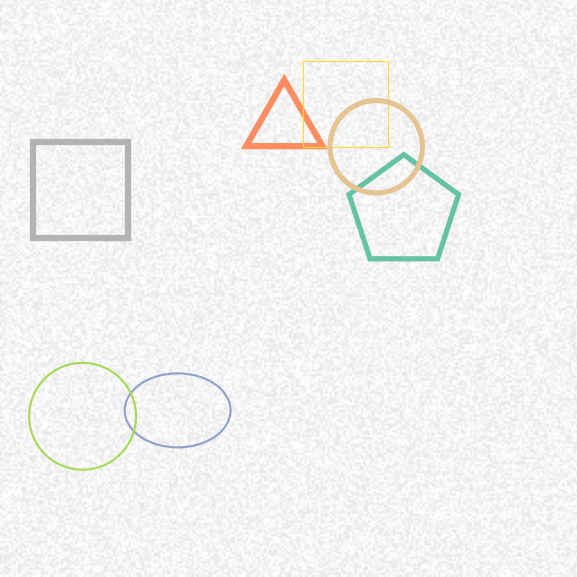[{"shape": "pentagon", "thickness": 2.5, "radius": 0.5, "center": [0.699, 0.632]}, {"shape": "triangle", "thickness": 3, "radius": 0.38, "center": [0.492, 0.784]}, {"shape": "oval", "thickness": 1, "radius": 0.46, "center": [0.308, 0.289]}, {"shape": "circle", "thickness": 1, "radius": 0.46, "center": [0.143, 0.278]}, {"shape": "square", "thickness": 0.5, "radius": 0.37, "center": [0.598, 0.819]}, {"shape": "circle", "thickness": 2.5, "radius": 0.4, "center": [0.651, 0.745]}, {"shape": "square", "thickness": 3, "radius": 0.41, "center": [0.139, 0.67]}]